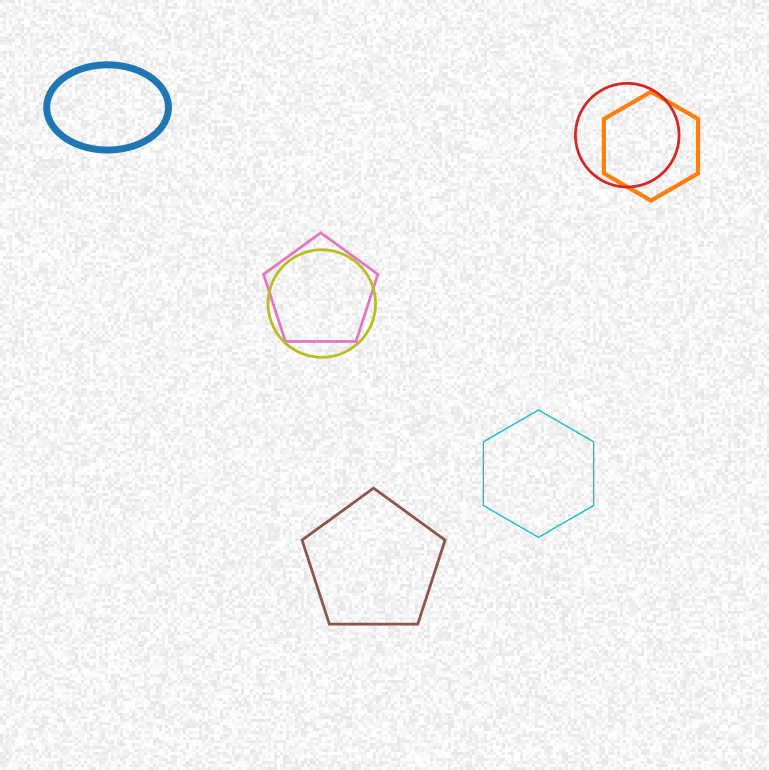[{"shape": "oval", "thickness": 2.5, "radius": 0.4, "center": [0.14, 0.86]}, {"shape": "hexagon", "thickness": 1.5, "radius": 0.35, "center": [0.845, 0.81]}, {"shape": "circle", "thickness": 1, "radius": 0.34, "center": [0.815, 0.824]}, {"shape": "pentagon", "thickness": 1, "radius": 0.49, "center": [0.485, 0.268]}, {"shape": "pentagon", "thickness": 1, "radius": 0.39, "center": [0.417, 0.62]}, {"shape": "circle", "thickness": 1, "radius": 0.35, "center": [0.418, 0.606]}, {"shape": "hexagon", "thickness": 0.5, "radius": 0.41, "center": [0.699, 0.385]}]